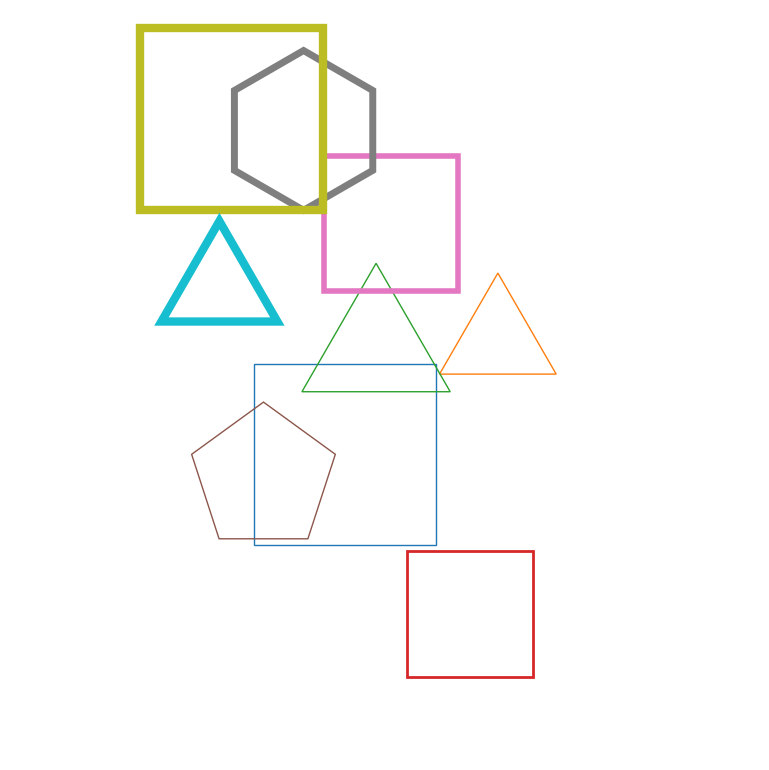[{"shape": "square", "thickness": 0.5, "radius": 0.59, "center": [0.448, 0.409]}, {"shape": "triangle", "thickness": 0.5, "radius": 0.44, "center": [0.647, 0.558]}, {"shape": "triangle", "thickness": 0.5, "radius": 0.56, "center": [0.488, 0.547]}, {"shape": "square", "thickness": 1, "radius": 0.41, "center": [0.61, 0.203]}, {"shape": "pentagon", "thickness": 0.5, "radius": 0.49, "center": [0.342, 0.38]}, {"shape": "square", "thickness": 2, "radius": 0.44, "center": [0.508, 0.71]}, {"shape": "hexagon", "thickness": 2.5, "radius": 0.52, "center": [0.394, 0.831]}, {"shape": "square", "thickness": 3, "radius": 0.59, "center": [0.3, 0.845]}, {"shape": "triangle", "thickness": 3, "radius": 0.43, "center": [0.285, 0.626]}]